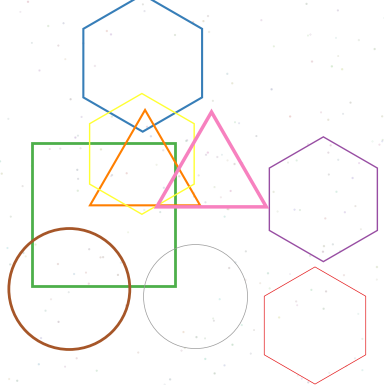[{"shape": "hexagon", "thickness": 0.5, "radius": 0.76, "center": [0.818, 0.155]}, {"shape": "hexagon", "thickness": 1.5, "radius": 0.89, "center": [0.371, 0.836]}, {"shape": "square", "thickness": 2, "radius": 0.92, "center": [0.269, 0.442]}, {"shape": "hexagon", "thickness": 1, "radius": 0.81, "center": [0.84, 0.482]}, {"shape": "triangle", "thickness": 1.5, "radius": 0.83, "center": [0.377, 0.549]}, {"shape": "hexagon", "thickness": 1, "radius": 0.78, "center": [0.369, 0.6]}, {"shape": "circle", "thickness": 2, "radius": 0.79, "center": [0.18, 0.249]}, {"shape": "triangle", "thickness": 2.5, "radius": 0.82, "center": [0.549, 0.545]}, {"shape": "circle", "thickness": 0.5, "radius": 0.68, "center": [0.508, 0.23]}]